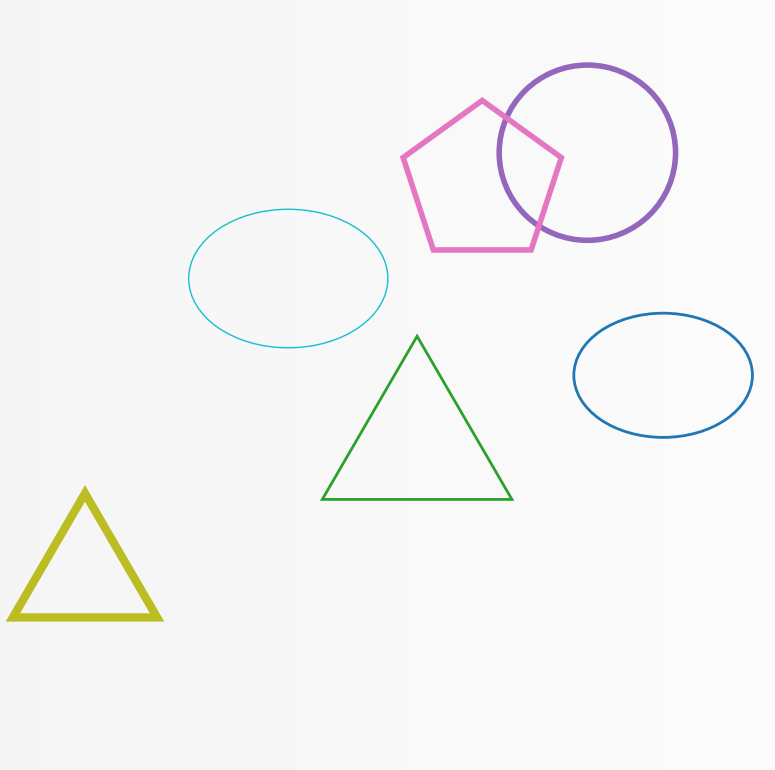[{"shape": "oval", "thickness": 1, "radius": 0.58, "center": [0.856, 0.513]}, {"shape": "triangle", "thickness": 1, "radius": 0.71, "center": [0.538, 0.422]}, {"shape": "circle", "thickness": 2, "radius": 0.57, "center": [0.758, 0.802]}, {"shape": "pentagon", "thickness": 2, "radius": 0.54, "center": [0.622, 0.762]}, {"shape": "triangle", "thickness": 3, "radius": 0.54, "center": [0.11, 0.252]}, {"shape": "oval", "thickness": 0.5, "radius": 0.64, "center": [0.372, 0.638]}]